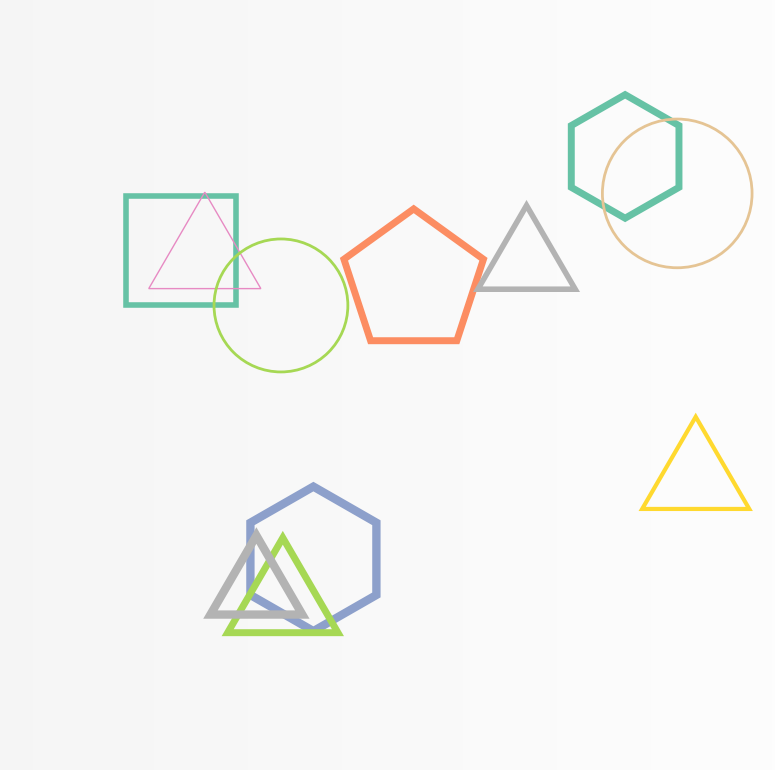[{"shape": "hexagon", "thickness": 2.5, "radius": 0.4, "center": [0.807, 0.797]}, {"shape": "square", "thickness": 2, "radius": 0.36, "center": [0.234, 0.675]}, {"shape": "pentagon", "thickness": 2.5, "radius": 0.47, "center": [0.534, 0.634]}, {"shape": "hexagon", "thickness": 3, "radius": 0.47, "center": [0.404, 0.274]}, {"shape": "triangle", "thickness": 0.5, "radius": 0.42, "center": [0.264, 0.667]}, {"shape": "triangle", "thickness": 2.5, "radius": 0.41, "center": [0.365, 0.219]}, {"shape": "circle", "thickness": 1, "radius": 0.43, "center": [0.362, 0.603]}, {"shape": "triangle", "thickness": 1.5, "radius": 0.4, "center": [0.898, 0.379]}, {"shape": "circle", "thickness": 1, "radius": 0.48, "center": [0.874, 0.749]}, {"shape": "triangle", "thickness": 3, "radius": 0.34, "center": [0.331, 0.236]}, {"shape": "triangle", "thickness": 2, "radius": 0.36, "center": [0.679, 0.661]}]